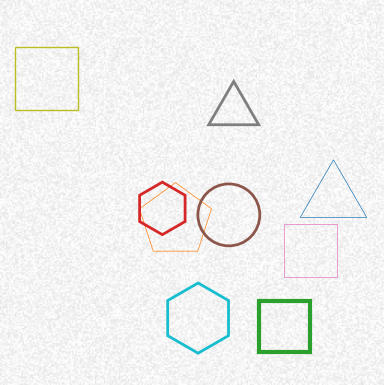[{"shape": "triangle", "thickness": 0.5, "radius": 0.5, "center": [0.866, 0.485]}, {"shape": "pentagon", "thickness": 0.5, "radius": 0.49, "center": [0.456, 0.427]}, {"shape": "square", "thickness": 3, "radius": 0.33, "center": [0.739, 0.152]}, {"shape": "hexagon", "thickness": 2, "radius": 0.34, "center": [0.422, 0.459]}, {"shape": "circle", "thickness": 2, "radius": 0.4, "center": [0.594, 0.442]}, {"shape": "square", "thickness": 0.5, "radius": 0.35, "center": [0.806, 0.35]}, {"shape": "triangle", "thickness": 2, "radius": 0.37, "center": [0.607, 0.713]}, {"shape": "square", "thickness": 1, "radius": 0.41, "center": [0.121, 0.796]}, {"shape": "hexagon", "thickness": 2, "radius": 0.46, "center": [0.515, 0.174]}]